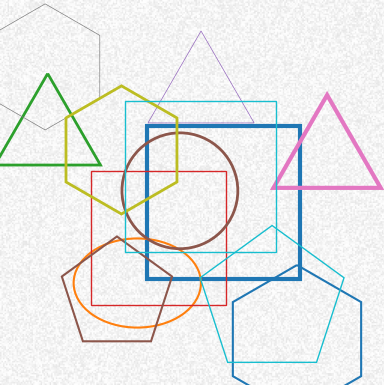[{"shape": "hexagon", "thickness": 1.5, "radius": 0.96, "center": [0.771, 0.119]}, {"shape": "square", "thickness": 3, "radius": 0.99, "center": [0.58, 0.475]}, {"shape": "oval", "thickness": 1.5, "radius": 0.83, "center": [0.357, 0.265]}, {"shape": "triangle", "thickness": 2, "radius": 0.79, "center": [0.124, 0.651]}, {"shape": "square", "thickness": 1, "radius": 0.88, "center": [0.412, 0.382]}, {"shape": "triangle", "thickness": 0.5, "radius": 0.8, "center": [0.522, 0.76]}, {"shape": "pentagon", "thickness": 1.5, "radius": 0.75, "center": [0.304, 0.235]}, {"shape": "circle", "thickness": 2, "radius": 0.75, "center": [0.467, 0.504]}, {"shape": "triangle", "thickness": 3, "radius": 0.8, "center": [0.85, 0.592]}, {"shape": "hexagon", "thickness": 0.5, "radius": 0.82, "center": [0.117, 0.826]}, {"shape": "hexagon", "thickness": 2, "radius": 0.83, "center": [0.316, 0.611]}, {"shape": "pentagon", "thickness": 1, "radius": 0.98, "center": [0.707, 0.218]}, {"shape": "square", "thickness": 1, "radius": 0.98, "center": [0.521, 0.542]}]